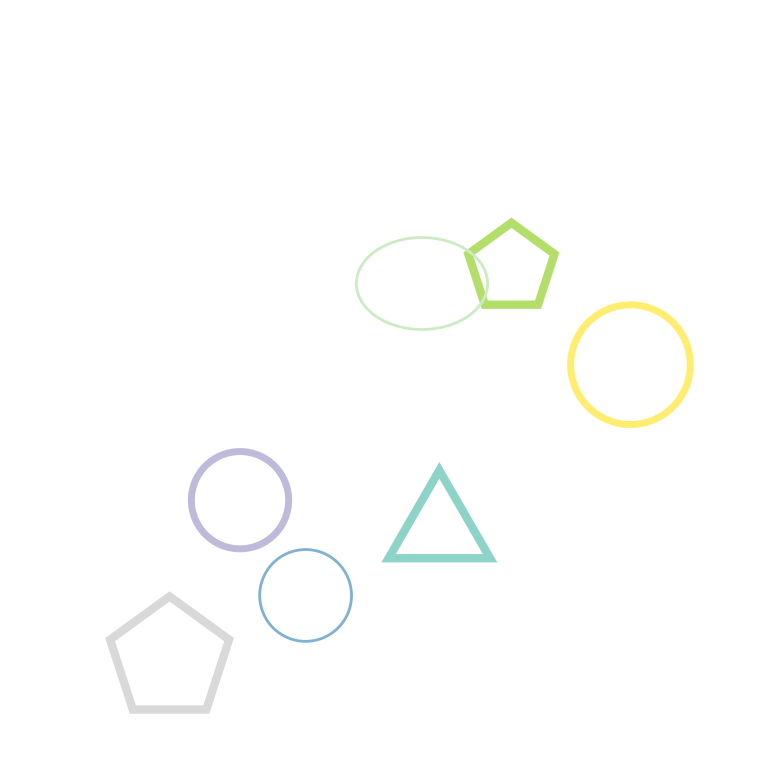[{"shape": "triangle", "thickness": 3, "radius": 0.38, "center": [0.571, 0.313]}, {"shape": "circle", "thickness": 2.5, "radius": 0.32, "center": [0.312, 0.35]}, {"shape": "circle", "thickness": 1, "radius": 0.3, "center": [0.397, 0.227]}, {"shape": "pentagon", "thickness": 3, "radius": 0.29, "center": [0.664, 0.652]}, {"shape": "pentagon", "thickness": 3, "radius": 0.41, "center": [0.22, 0.144]}, {"shape": "oval", "thickness": 1, "radius": 0.43, "center": [0.548, 0.632]}, {"shape": "circle", "thickness": 2.5, "radius": 0.39, "center": [0.819, 0.526]}]